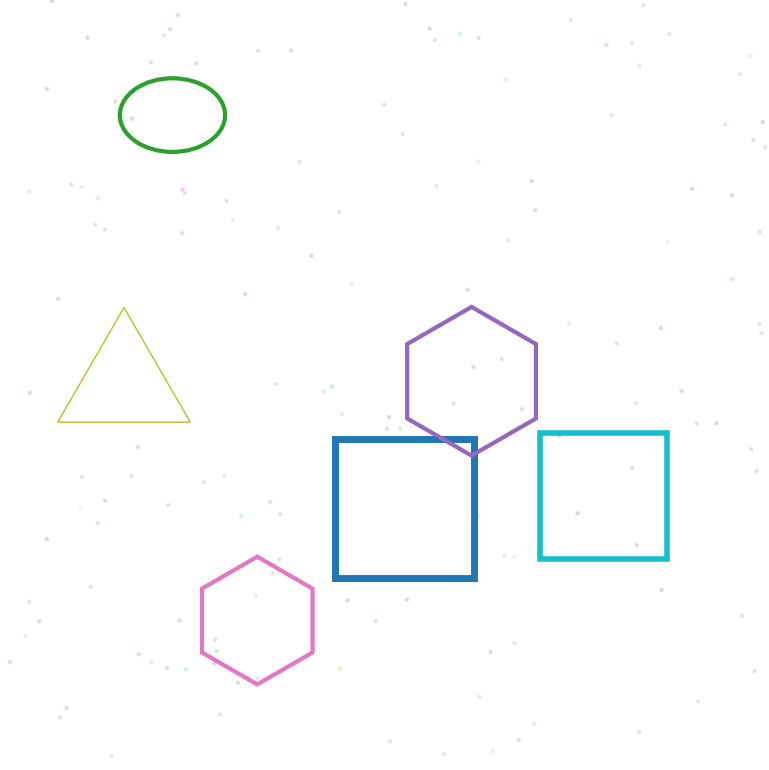[{"shape": "square", "thickness": 2.5, "radius": 0.45, "center": [0.526, 0.339]}, {"shape": "oval", "thickness": 1.5, "radius": 0.34, "center": [0.224, 0.851]}, {"shape": "hexagon", "thickness": 1.5, "radius": 0.48, "center": [0.612, 0.505]}, {"shape": "hexagon", "thickness": 1.5, "radius": 0.41, "center": [0.334, 0.194]}, {"shape": "triangle", "thickness": 0.5, "radius": 0.5, "center": [0.161, 0.501]}, {"shape": "square", "thickness": 2, "radius": 0.41, "center": [0.784, 0.356]}]